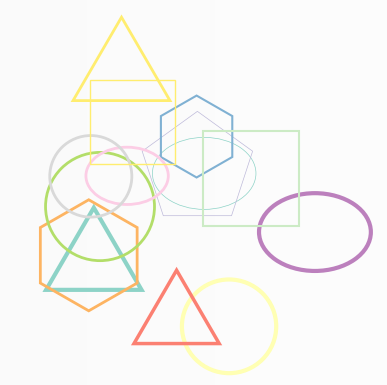[{"shape": "oval", "thickness": 0.5, "radius": 0.67, "center": [0.527, 0.55]}, {"shape": "triangle", "thickness": 3, "radius": 0.71, "center": [0.242, 0.318]}, {"shape": "circle", "thickness": 3, "radius": 0.61, "center": [0.591, 0.152]}, {"shape": "pentagon", "thickness": 0.5, "radius": 0.75, "center": [0.509, 0.561]}, {"shape": "triangle", "thickness": 2.5, "radius": 0.63, "center": [0.456, 0.171]}, {"shape": "hexagon", "thickness": 1.5, "radius": 0.53, "center": [0.507, 0.645]}, {"shape": "hexagon", "thickness": 2, "radius": 0.72, "center": [0.229, 0.337]}, {"shape": "circle", "thickness": 2, "radius": 0.7, "center": [0.258, 0.464]}, {"shape": "oval", "thickness": 2, "radius": 0.53, "center": [0.328, 0.543]}, {"shape": "circle", "thickness": 2, "radius": 0.53, "center": [0.234, 0.542]}, {"shape": "oval", "thickness": 3, "radius": 0.72, "center": [0.813, 0.397]}, {"shape": "square", "thickness": 1.5, "radius": 0.62, "center": [0.648, 0.537]}, {"shape": "square", "thickness": 1, "radius": 0.55, "center": [0.342, 0.683]}, {"shape": "triangle", "thickness": 2, "radius": 0.72, "center": [0.314, 0.811]}]